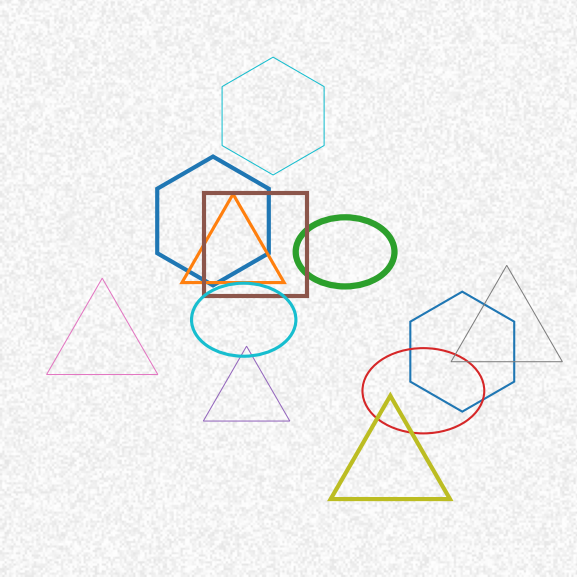[{"shape": "hexagon", "thickness": 1, "radius": 0.52, "center": [0.8, 0.39]}, {"shape": "hexagon", "thickness": 2, "radius": 0.56, "center": [0.369, 0.617]}, {"shape": "triangle", "thickness": 1.5, "radius": 0.51, "center": [0.404, 0.561]}, {"shape": "oval", "thickness": 3, "radius": 0.43, "center": [0.598, 0.563]}, {"shape": "oval", "thickness": 1, "radius": 0.53, "center": [0.733, 0.322]}, {"shape": "triangle", "thickness": 0.5, "radius": 0.43, "center": [0.427, 0.313]}, {"shape": "square", "thickness": 2, "radius": 0.44, "center": [0.442, 0.576]}, {"shape": "triangle", "thickness": 0.5, "radius": 0.56, "center": [0.177, 0.406]}, {"shape": "triangle", "thickness": 0.5, "radius": 0.56, "center": [0.877, 0.428]}, {"shape": "triangle", "thickness": 2, "radius": 0.6, "center": [0.676, 0.195]}, {"shape": "oval", "thickness": 1.5, "radius": 0.45, "center": [0.422, 0.446]}, {"shape": "hexagon", "thickness": 0.5, "radius": 0.51, "center": [0.473, 0.798]}]